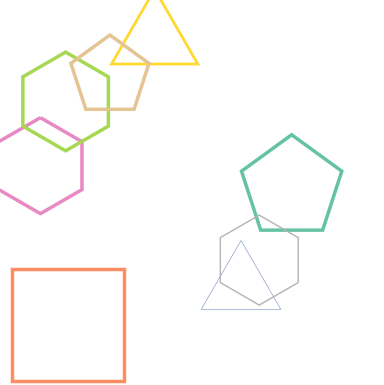[{"shape": "pentagon", "thickness": 2.5, "radius": 0.68, "center": [0.758, 0.513]}, {"shape": "square", "thickness": 2.5, "radius": 0.73, "center": [0.176, 0.156]}, {"shape": "triangle", "thickness": 0.5, "radius": 0.6, "center": [0.626, 0.256]}, {"shape": "hexagon", "thickness": 2.5, "radius": 0.62, "center": [0.105, 0.57]}, {"shape": "hexagon", "thickness": 2.5, "radius": 0.64, "center": [0.17, 0.736]}, {"shape": "triangle", "thickness": 2, "radius": 0.65, "center": [0.402, 0.898]}, {"shape": "pentagon", "thickness": 2.5, "radius": 0.53, "center": [0.286, 0.802]}, {"shape": "hexagon", "thickness": 1, "radius": 0.58, "center": [0.673, 0.324]}]